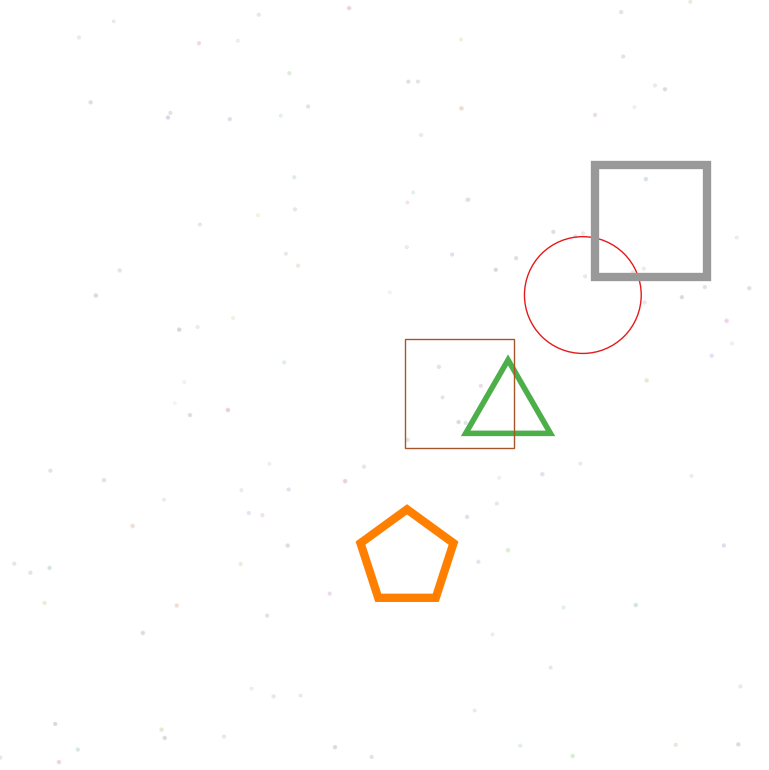[{"shape": "circle", "thickness": 0.5, "radius": 0.38, "center": [0.757, 0.617]}, {"shape": "triangle", "thickness": 2, "radius": 0.32, "center": [0.66, 0.469]}, {"shape": "pentagon", "thickness": 3, "radius": 0.32, "center": [0.529, 0.275]}, {"shape": "square", "thickness": 0.5, "radius": 0.35, "center": [0.597, 0.489]}, {"shape": "square", "thickness": 3, "radius": 0.36, "center": [0.846, 0.713]}]